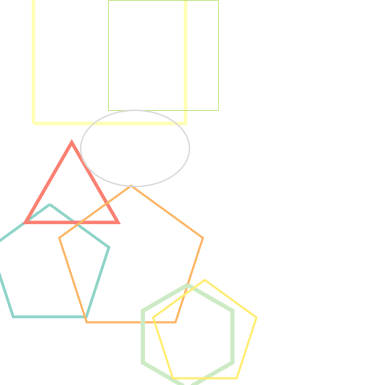[{"shape": "pentagon", "thickness": 2, "radius": 0.81, "center": [0.129, 0.308]}, {"shape": "square", "thickness": 2.5, "radius": 0.98, "center": [0.284, 0.877]}, {"shape": "triangle", "thickness": 2.5, "radius": 0.69, "center": [0.186, 0.492]}, {"shape": "pentagon", "thickness": 1.5, "radius": 0.98, "center": [0.34, 0.321]}, {"shape": "square", "thickness": 0.5, "radius": 0.71, "center": [0.422, 0.858]}, {"shape": "oval", "thickness": 1, "radius": 0.71, "center": [0.351, 0.615]}, {"shape": "hexagon", "thickness": 3, "radius": 0.67, "center": [0.487, 0.126]}, {"shape": "pentagon", "thickness": 1.5, "radius": 0.71, "center": [0.532, 0.132]}]